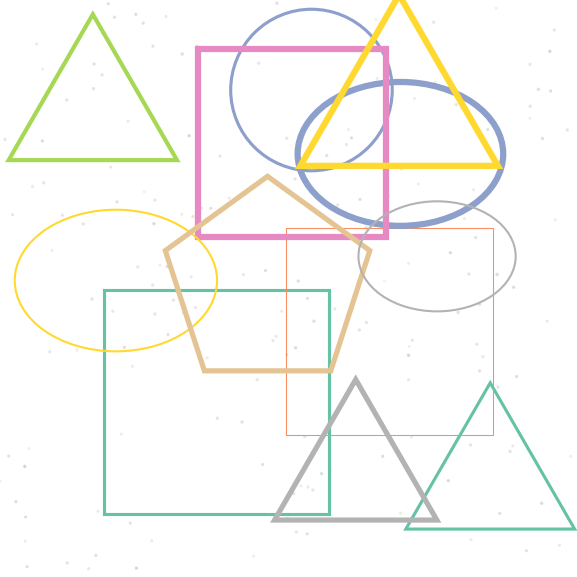[{"shape": "triangle", "thickness": 1.5, "radius": 0.84, "center": [0.849, 0.167]}, {"shape": "square", "thickness": 1.5, "radius": 0.97, "center": [0.375, 0.303]}, {"shape": "square", "thickness": 0.5, "radius": 0.9, "center": [0.674, 0.425]}, {"shape": "oval", "thickness": 3, "radius": 0.89, "center": [0.693, 0.733]}, {"shape": "circle", "thickness": 1.5, "radius": 0.7, "center": [0.539, 0.843]}, {"shape": "square", "thickness": 3, "radius": 0.82, "center": [0.505, 0.751]}, {"shape": "triangle", "thickness": 2, "radius": 0.84, "center": [0.161, 0.806]}, {"shape": "oval", "thickness": 1, "radius": 0.88, "center": [0.201, 0.513]}, {"shape": "triangle", "thickness": 3, "radius": 0.99, "center": [0.691, 0.811]}, {"shape": "pentagon", "thickness": 2.5, "radius": 0.93, "center": [0.463, 0.508]}, {"shape": "triangle", "thickness": 2.5, "radius": 0.81, "center": [0.616, 0.18]}, {"shape": "oval", "thickness": 1, "radius": 0.68, "center": [0.757, 0.555]}]